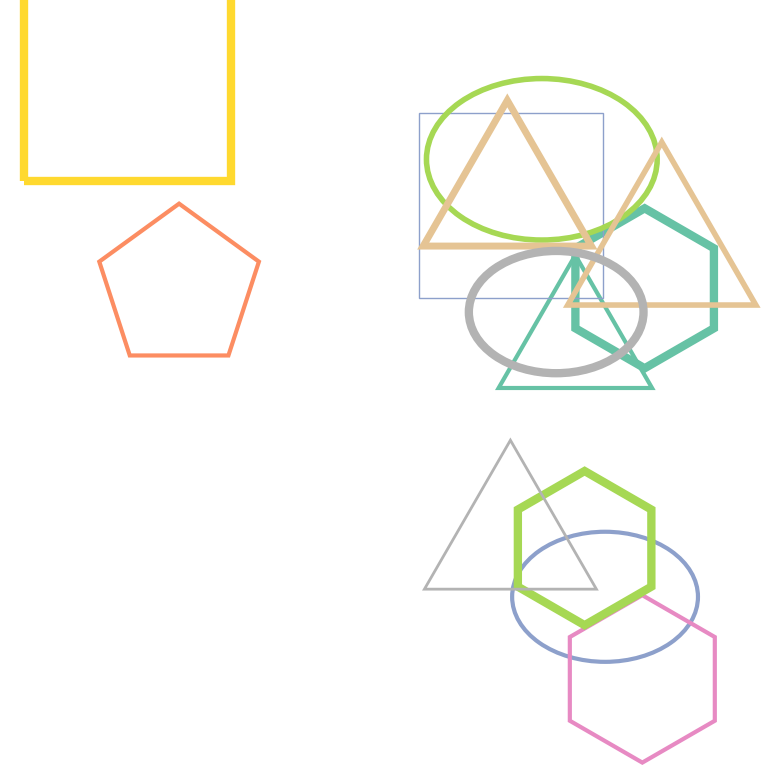[{"shape": "hexagon", "thickness": 3, "radius": 0.52, "center": [0.837, 0.626]}, {"shape": "triangle", "thickness": 1.5, "radius": 0.58, "center": [0.747, 0.554]}, {"shape": "pentagon", "thickness": 1.5, "radius": 0.54, "center": [0.233, 0.627]}, {"shape": "oval", "thickness": 1.5, "radius": 0.6, "center": [0.786, 0.225]}, {"shape": "square", "thickness": 0.5, "radius": 0.6, "center": [0.664, 0.733]}, {"shape": "hexagon", "thickness": 1.5, "radius": 0.54, "center": [0.834, 0.118]}, {"shape": "hexagon", "thickness": 3, "radius": 0.5, "center": [0.759, 0.288]}, {"shape": "oval", "thickness": 2, "radius": 0.75, "center": [0.704, 0.793]}, {"shape": "square", "thickness": 3, "radius": 0.67, "center": [0.165, 0.9]}, {"shape": "triangle", "thickness": 2.5, "radius": 0.63, "center": [0.659, 0.744]}, {"shape": "triangle", "thickness": 2, "radius": 0.71, "center": [0.859, 0.674]}, {"shape": "oval", "thickness": 3, "radius": 0.57, "center": [0.722, 0.595]}, {"shape": "triangle", "thickness": 1, "radius": 0.64, "center": [0.663, 0.299]}]